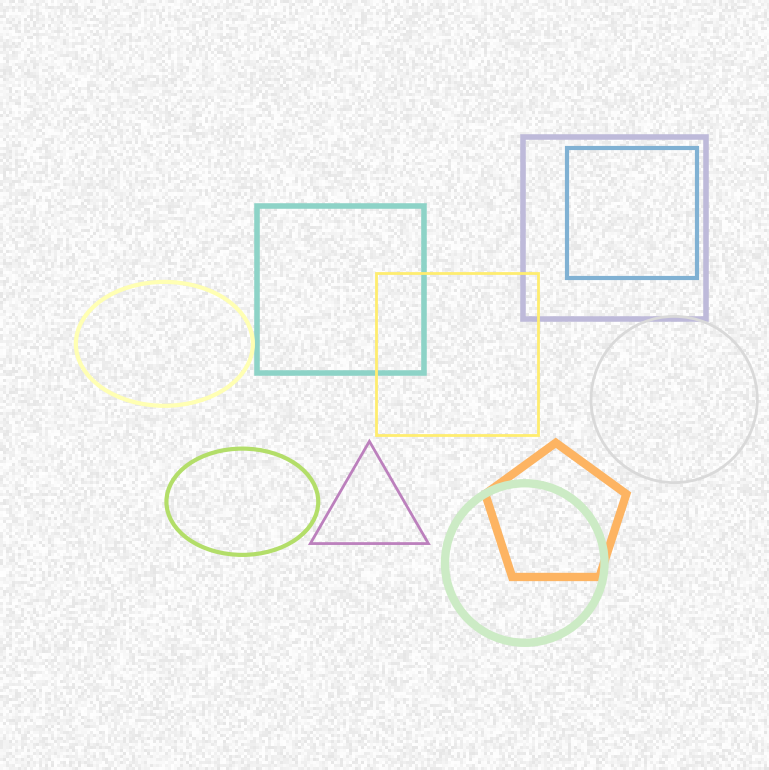[{"shape": "square", "thickness": 2, "radius": 0.54, "center": [0.442, 0.624]}, {"shape": "oval", "thickness": 1.5, "radius": 0.57, "center": [0.213, 0.553]}, {"shape": "square", "thickness": 2, "radius": 0.59, "center": [0.798, 0.704]}, {"shape": "square", "thickness": 1.5, "radius": 0.42, "center": [0.821, 0.723]}, {"shape": "pentagon", "thickness": 3, "radius": 0.48, "center": [0.722, 0.329]}, {"shape": "oval", "thickness": 1.5, "radius": 0.49, "center": [0.315, 0.348]}, {"shape": "circle", "thickness": 1, "radius": 0.54, "center": [0.876, 0.481]}, {"shape": "triangle", "thickness": 1, "radius": 0.44, "center": [0.48, 0.338]}, {"shape": "circle", "thickness": 3, "radius": 0.52, "center": [0.681, 0.269]}, {"shape": "square", "thickness": 1, "radius": 0.53, "center": [0.593, 0.54]}]